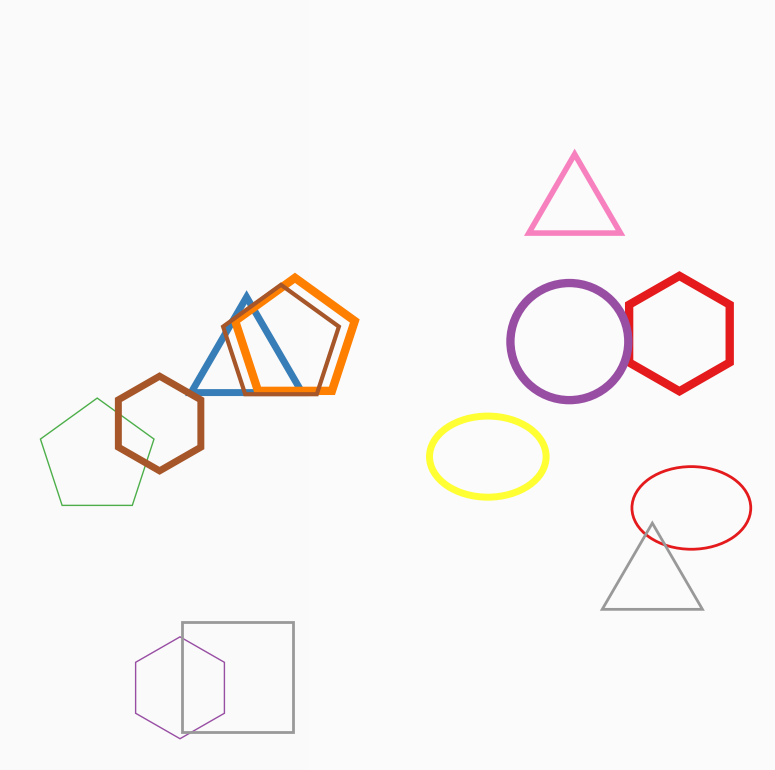[{"shape": "hexagon", "thickness": 3, "radius": 0.37, "center": [0.877, 0.567]}, {"shape": "oval", "thickness": 1, "radius": 0.38, "center": [0.892, 0.34]}, {"shape": "triangle", "thickness": 2.5, "radius": 0.41, "center": [0.318, 0.531]}, {"shape": "pentagon", "thickness": 0.5, "radius": 0.39, "center": [0.125, 0.406]}, {"shape": "hexagon", "thickness": 0.5, "radius": 0.33, "center": [0.232, 0.107]}, {"shape": "circle", "thickness": 3, "radius": 0.38, "center": [0.735, 0.556]}, {"shape": "pentagon", "thickness": 3, "radius": 0.41, "center": [0.381, 0.558]}, {"shape": "oval", "thickness": 2.5, "radius": 0.38, "center": [0.629, 0.407]}, {"shape": "pentagon", "thickness": 1.5, "radius": 0.39, "center": [0.363, 0.552]}, {"shape": "hexagon", "thickness": 2.5, "radius": 0.31, "center": [0.206, 0.45]}, {"shape": "triangle", "thickness": 2, "radius": 0.34, "center": [0.741, 0.731]}, {"shape": "square", "thickness": 1, "radius": 0.36, "center": [0.307, 0.121]}, {"shape": "triangle", "thickness": 1, "radius": 0.37, "center": [0.842, 0.246]}]